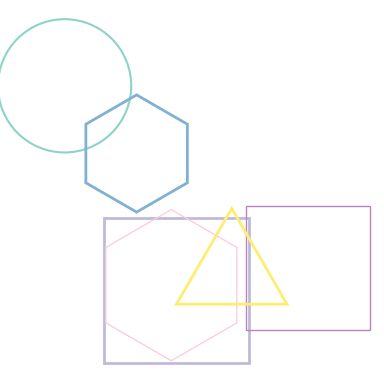[{"shape": "circle", "thickness": 1.5, "radius": 0.87, "center": [0.168, 0.777]}, {"shape": "square", "thickness": 2, "radius": 0.94, "center": [0.458, 0.246]}, {"shape": "hexagon", "thickness": 2, "radius": 0.76, "center": [0.355, 0.601]}, {"shape": "hexagon", "thickness": 1, "radius": 0.98, "center": [0.445, 0.259]}, {"shape": "square", "thickness": 1, "radius": 0.81, "center": [0.8, 0.304]}, {"shape": "triangle", "thickness": 2, "radius": 0.83, "center": [0.602, 0.293]}]